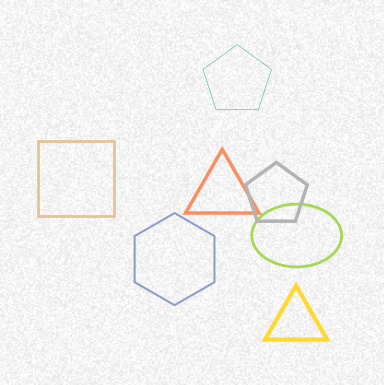[{"shape": "pentagon", "thickness": 0.5, "radius": 0.47, "center": [0.616, 0.791]}, {"shape": "triangle", "thickness": 2.5, "radius": 0.55, "center": [0.577, 0.502]}, {"shape": "hexagon", "thickness": 1.5, "radius": 0.6, "center": [0.453, 0.327]}, {"shape": "oval", "thickness": 2, "radius": 0.58, "center": [0.771, 0.388]}, {"shape": "triangle", "thickness": 3, "radius": 0.47, "center": [0.769, 0.165]}, {"shape": "square", "thickness": 2, "radius": 0.49, "center": [0.197, 0.536]}, {"shape": "pentagon", "thickness": 2.5, "radius": 0.42, "center": [0.718, 0.494]}]